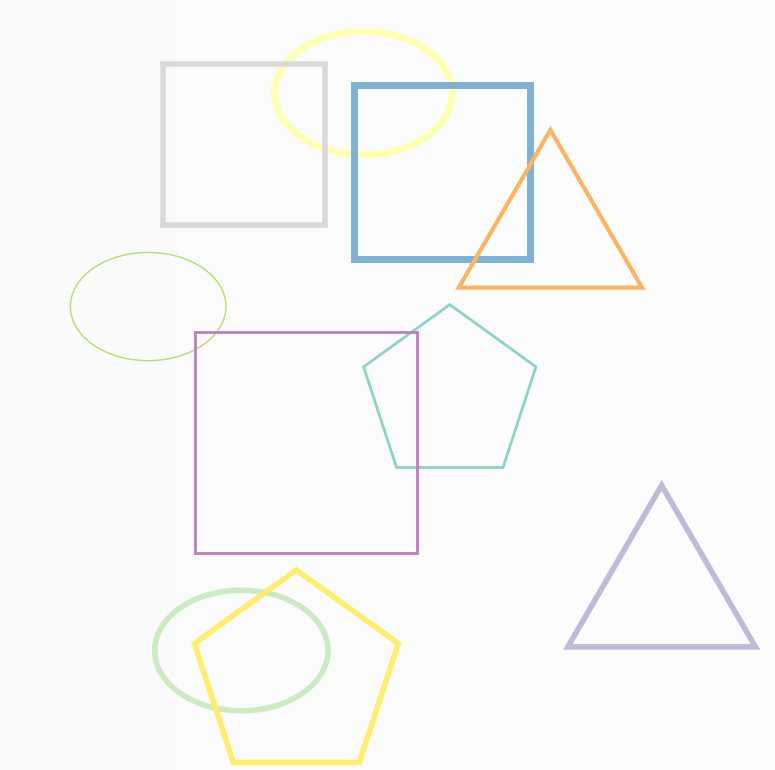[{"shape": "pentagon", "thickness": 1, "radius": 0.58, "center": [0.58, 0.487]}, {"shape": "oval", "thickness": 2.5, "radius": 0.57, "center": [0.469, 0.879]}, {"shape": "triangle", "thickness": 2, "radius": 0.7, "center": [0.854, 0.23]}, {"shape": "square", "thickness": 2.5, "radius": 0.57, "center": [0.57, 0.777]}, {"shape": "triangle", "thickness": 1.5, "radius": 0.68, "center": [0.71, 0.695]}, {"shape": "oval", "thickness": 0.5, "radius": 0.5, "center": [0.191, 0.602]}, {"shape": "square", "thickness": 2, "radius": 0.52, "center": [0.315, 0.813]}, {"shape": "square", "thickness": 1, "radius": 0.72, "center": [0.395, 0.425]}, {"shape": "oval", "thickness": 2, "radius": 0.56, "center": [0.311, 0.155]}, {"shape": "pentagon", "thickness": 2, "radius": 0.69, "center": [0.382, 0.122]}]